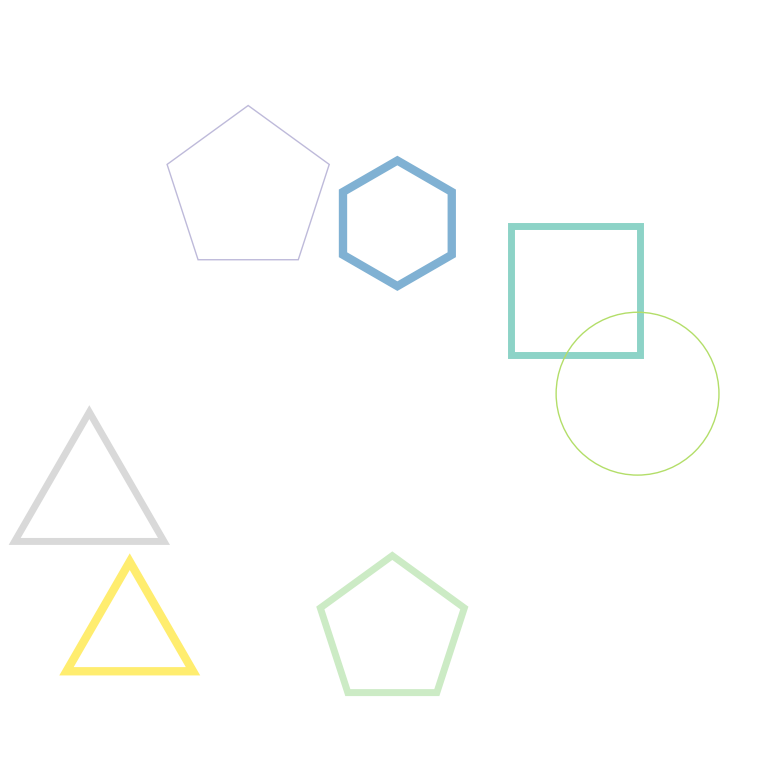[{"shape": "square", "thickness": 2.5, "radius": 0.42, "center": [0.747, 0.623]}, {"shape": "pentagon", "thickness": 0.5, "radius": 0.55, "center": [0.322, 0.752]}, {"shape": "hexagon", "thickness": 3, "radius": 0.41, "center": [0.516, 0.71]}, {"shape": "circle", "thickness": 0.5, "radius": 0.53, "center": [0.828, 0.489]}, {"shape": "triangle", "thickness": 2.5, "radius": 0.56, "center": [0.116, 0.353]}, {"shape": "pentagon", "thickness": 2.5, "radius": 0.49, "center": [0.51, 0.18]}, {"shape": "triangle", "thickness": 3, "radius": 0.47, "center": [0.169, 0.176]}]